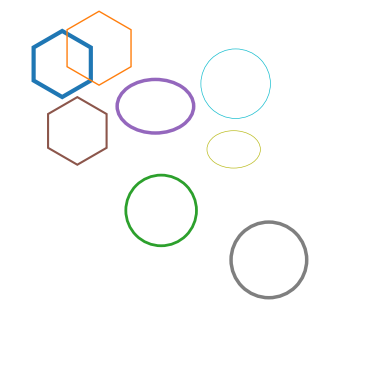[{"shape": "hexagon", "thickness": 3, "radius": 0.43, "center": [0.162, 0.834]}, {"shape": "hexagon", "thickness": 1, "radius": 0.48, "center": [0.257, 0.875]}, {"shape": "circle", "thickness": 2, "radius": 0.46, "center": [0.419, 0.453]}, {"shape": "oval", "thickness": 2.5, "radius": 0.5, "center": [0.404, 0.724]}, {"shape": "hexagon", "thickness": 1.5, "radius": 0.44, "center": [0.201, 0.66]}, {"shape": "circle", "thickness": 2.5, "radius": 0.49, "center": [0.698, 0.325]}, {"shape": "oval", "thickness": 0.5, "radius": 0.35, "center": [0.607, 0.612]}, {"shape": "circle", "thickness": 0.5, "radius": 0.45, "center": [0.612, 0.783]}]